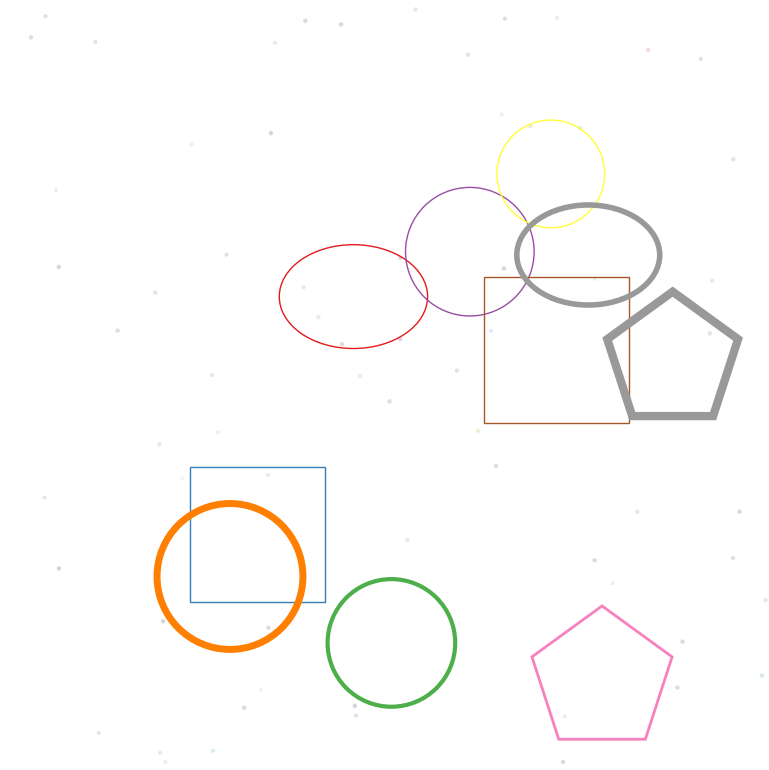[{"shape": "oval", "thickness": 0.5, "radius": 0.48, "center": [0.459, 0.615]}, {"shape": "square", "thickness": 0.5, "radius": 0.44, "center": [0.334, 0.306]}, {"shape": "circle", "thickness": 1.5, "radius": 0.41, "center": [0.508, 0.165]}, {"shape": "circle", "thickness": 0.5, "radius": 0.42, "center": [0.61, 0.673]}, {"shape": "circle", "thickness": 2.5, "radius": 0.47, "center": [0.299, 0.251]}, {"shape": "circle", "thickness": 0.5, "radius": 0.35, "center": [0.715, 0.774]}, {"shape": "square", "thickness": 0.5, "radius": 0.47, "center": [0.723, 0.546]}, {"shape": "pentagon", "thickness": 1, "radius": 0.48, "center": [0.782, 0.117]}, {"shape": "oval", "thickness": 2, "radius": 0.46, "center": [0.764, 0.669]}, {"shape": "pentagon", "thickness": 3, "radius": 0.45, "center": [0.874, 0.532]}]